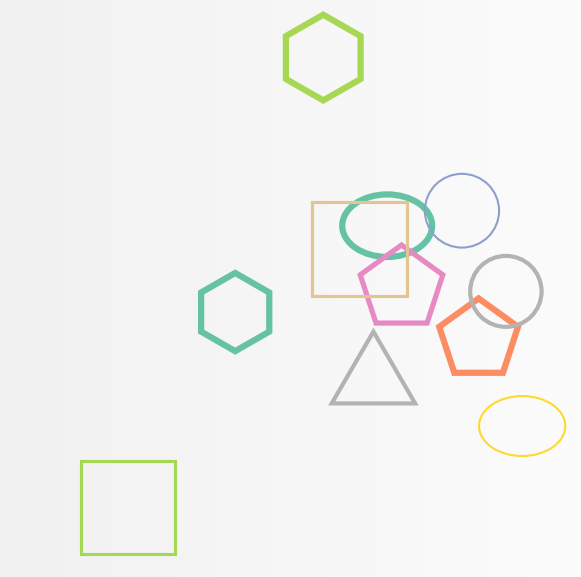[{"shape": "hexagon", "thickness": 3, "radius": 0.34, "center": [0.405, 0.459]}, {"shape": "oval", "thickness": 3, "radius": 0.39, "center": [0.666, 0.608]}, {"shape": "pentagon", "thickness": 3, "radius": 0.36, "center": [0.823, 0.411]}, {"shape": "circle", "thickness": 1, "radius": 0.32, "center": [0.795, 0.634]}, {"shape": "pentagon", "thickness": 2.5, "radius": 0.37, "center": [0.691, 0.5]}, {"shape": "hexagon", "thickness": 3, "radius": 0.37, "center": [0.556, 0.899]}, {"shape": "square", "thickness": 1.5, "radius": 0.4, "center": [0.22, 0.12]}, {"shape": "oval", "thickness": 1, "radius": 0.37, "center": [0.898, 0.261]}, {"shape": "square", "thickness": 1.5, "radius": 0.41, "center": [0.619, 0.568]}, {"shape": "circle", "thickness": 2, "radius": 0.31, "center": [0.87, 0.495]}, {"shape": "triangle", "thickness": 2, "radius": 0.41, "center": [0.642, 0.342]}]